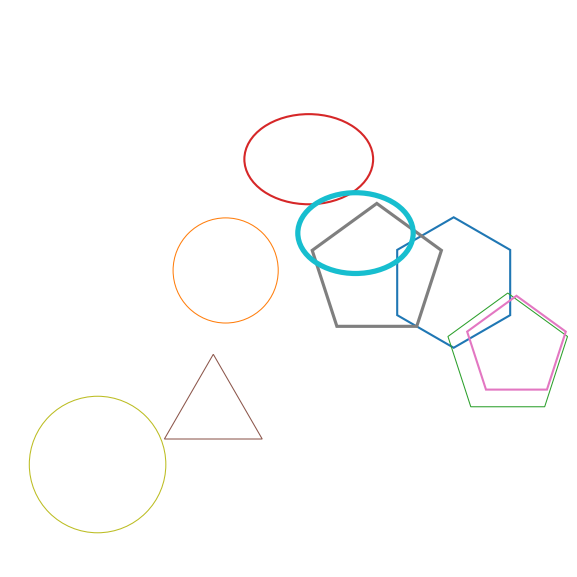[{"shape": "hexagon", "thickness": 1, "radius": 0.56, "center": [0.786, 0.51]}, {"shape": "circle", "thickness": 0.5, "radius": 0.46, "center": [0.391, 0.531]}, {"shape": "pentagon", "thickness": 0.5, "radius": 0.54, "center": [0.879, 0.383]}, {"shape": "oval", "thickness": 1, "radius": 0.56, "center": [0.535, 0.723]}, {"shape": "triangle", "thickness": 0.5, "radius": 0.49, "center": [0.369, 0.288]}, {"shape": "pentagon", "thickness": 1, "radius": 0.45, "center": [0.894, 0.397]}, {"shape": "pentagon", "thickness": 1.5, "radius": 0.59, "center": [0.652, 0.529]}, {"shape": "circle", "thickness": 0.5, "radius": 0.59, "center": [0.169, 0.195]}, {"shape": "oval", "thickness": 2.5, "radius": 0.5, "center": [0.616, 0.596]}]